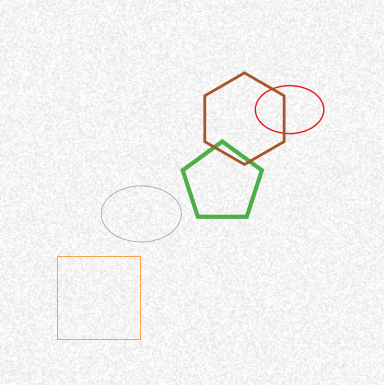[{"shape": "oval", "thickness": 1, "radius": 0.44, "center": [0.752, 0.715]}, {"shape": "pentagon", "thickness": 3, "radius": 0.54, "center": [0.577, 0.524]}, {"shape": "square", "thickness": 0.5, "radius": 0.54, "center": [0.257, 0.226]}, {"shape": "hexagon", "thickness": 2, "radius": 0.6, "center": [0.635, 0.692]}, {"shape": "oval", "thickness": 0.5, "radius": 0.52, "center": [0.367, 0.444]}]